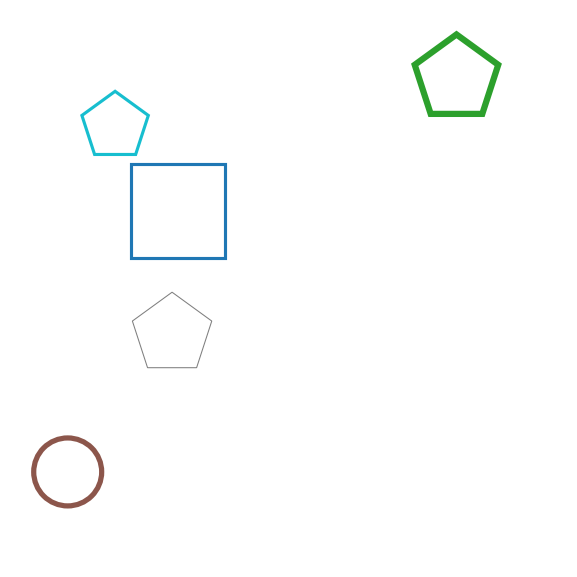[{"shape": "square", "thickness": 1.5, "radius": 0.41, "center": [0.309, 0.634]}, {"shape": "pentagon", "thickness": 3, "radius": 0.38, "center": [0.79, 0.863]}, {"shape": "circle", "thickness": 2.5, "radius": 0.29, "center": [0.117, 0.182]}, {"shape": "pentagon", "thickness": 0.5, "radius": 0.36, "center": [0.298, 0.421]}, {"shape": "pentagon", "thickness": 1.5, "radius": 0.3, "center": [0.199, 0.781]}]